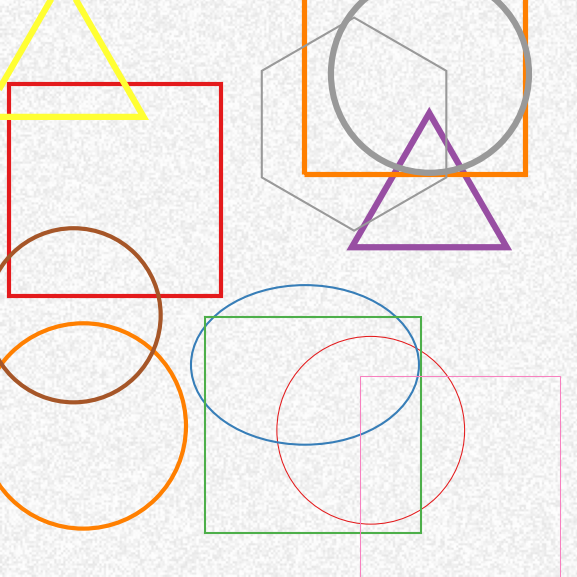[{"shape": "circle", "thickness": 0.5, "radius": 0.81, "center": [0.642, 0.254]}, {"shape": "square", "thickness": 2, "radius": 0.92, "center": [0.198, 0.671]}, {"shape": "oval", "thickness": 1, "radius": 0.99, "center": [0.528, 0.367]}, {"shape": "square", "thickness": 1, "radius": 0.94, "center": [0.541, 0.263]}, {"shape": "triangle", "thickness": 3, "radius": 0.77, "center": [0.743, 0.648]}, {"shape": "circle", "thickness": 2, "radius": 0.89, "center": [0.144, 0.262]}, {"shape": "square", "thickness": 2.5, "radius": 0.96, "center": [0.718, 0.889]}, {"shape": "triangle", "thickness": 3, "radius": 0.8, "center": [0.11, 0.877]}, {"shape": "circle", "thickness": 2, "radius": 0.75, "center": [0.127, 0.453]}, {"shape": "square", "thickness": 0.5, "radius": 0.87, "center": [0.796, 0.174]}, {"shape": "circle", "thickness": 3, "radius": 0.86, "center": [0.745, 0.871]}, {"shape": "hexagon", "thickness": 1, "radius": 0.92, "center": [0.613, 0.784]}]